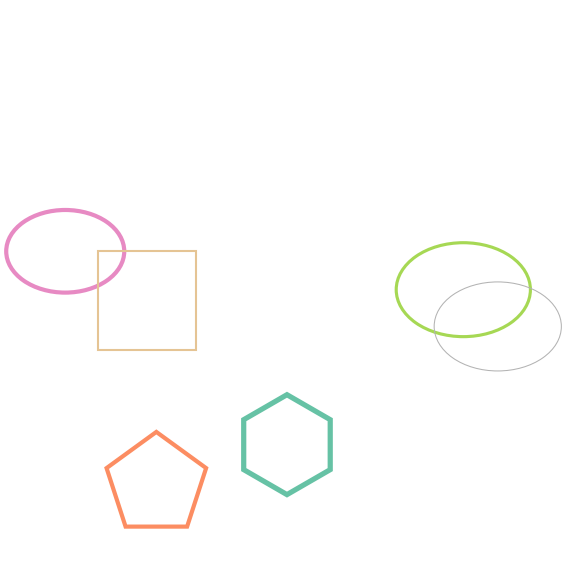[{"shape": "hexagon", "thickness": 2.5, "radius": 0.43, "center": [0.497, 0.229]}, {"shape": "pentagon", "thickness": 2, "radius": 0.45, "center": [0.271, 0.161]}, {"shape": "oval", "thickness": 2, "radius": 0.51, "center": [0.113, 0.564]}, {"shape": "oval", "thickness": 1.5, "radius": 0.58, "center": [0.802, 0.498]}, {"shape": "square", "thickness": 1, "radius": 0.43, "center": [0.255, 0.479]}, {"shape": "oval", "thickness": 0.5, "radius": 0.55, "center": [0.862, 0.434]}]